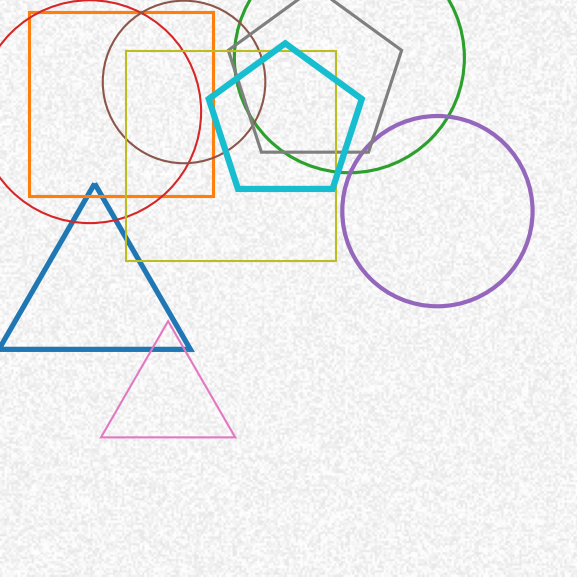[{"shape": "triangle", "thickness": 2.5, "radius": 0.96, "center": [0.164, 0.49]}, {"shape": "square", "thickness": 1.5, "radius": 0.8, "center": [0.209, 0.819]}, {"shape": "circle", "thickness": 1.5, "radius": 1.0, "center": [0.605, 0.899]}, {"shape": "circle", "thickness": 1, "radius": 0.96, "center": [0.155, 0.806]}, {"shape": "circle", "thickness": 2, "radius": 0.82, "center": [0.757, 0.634]}, {"shape": "circle", "thickness": 1, "radius": 0.7, "center": [0.319, 0.857]}, {"shape": "triangle", "thickness": 1, "radius": 0.67, "center": [0.291, 0.309]}, {"shape": "pentagon", "thickness": 1.5, "radius": 0.79, "center": [0.545, 0.863]}, {"shape": "square", "thickness": 1, "radius": 0.91, "center": [0.4, 0.729]}, {"shape": "pentagon", "thickness": 3, "radius": 0.7, "center": [0.494, 0.785]}]